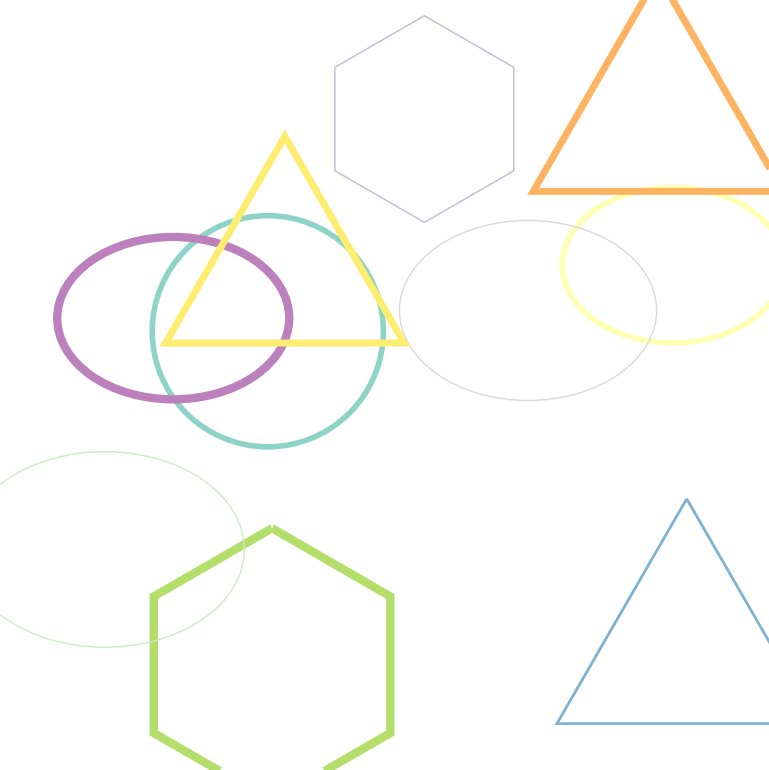[{"shape": "circle", "thickness": 2, "radius": 0.75, "center": [0.348, 0.57]}, {"shape": "oval", "thickness": 2, "radius": 0.72, "center": [0.874, 0.656]}, {"shape": "hexagon", "thickness": 0.5, "radius": 0.67, "center": [0.551, 0.845]}, {"shape": "triangle", "thickness": 1, "radius": 0.97, "center": [0.892, 0.158]}, {"shape": "triangle", "thickness": 2.5, "radius": 0.94, "center": [0.855, 0.845]}, {"shape": "hexagon", "thickness": 3, "radius": 0.89, "center": [0.353, 0.137]}, {"shape": "oval", "thickness": 0.5, "radius": 0.83, "center": [0.686, 0.597]}, {"shape": "oval", "thickness": 3, "radius": 0.75, "center": [0.225, 0.587]}, {"shape": "oval", "thickness": 0.5, "radius": 0.91, "center": [0.136, 0.286]}, {"shape": "triangle", "thickness": 2.5, "radius": 0.89, "center": [0.37, 0.644]}]